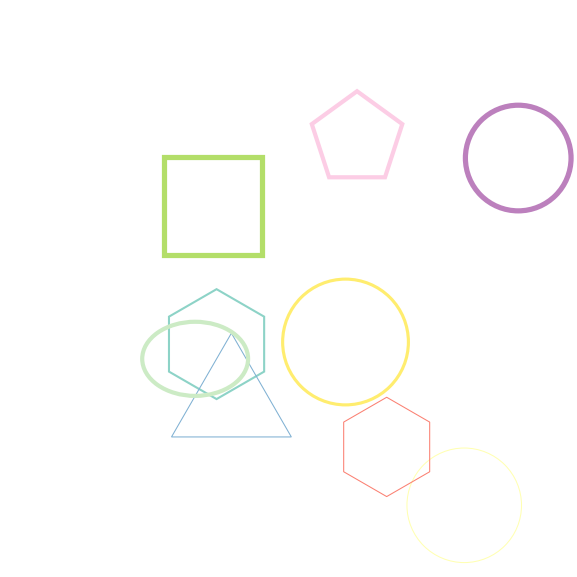[{"shape": "hexagon", "thickness": 1, "radius": 0.48, "center": [0.375, 0.403]}, {"shape": "circle", "thickness": 0.5, "radius": 0.5, "center": [0.804, 0.124]}, {"shape": "hexagon", "thickness": 0.5, "radius": 0.43, "center": [0.67, 0.225]}, {"shape": "triangle", "thickness": 0.5, "radius": 0.6, "center": [0.401, 0.302]}, {"shape": "square", "thickness": 2.5, "radius": 0.42, "center": [0.368, 0.643]}, {"shape": "pentagon", "thickness": 2, "radius": 0.41, "center": [0.618, 0.759]}, {"shape": "circle", "thickness": 2.5, "radius": 0.46, "center": [0.897, 0.725]}, {"shape": "oval", "thickness": 2, "radius": 0.46, "center": [0.338, 0.378]}, {"shape": "circle", "thickness": 1.5, "radius": 0.54, "center": [0.598, 0.407]}]